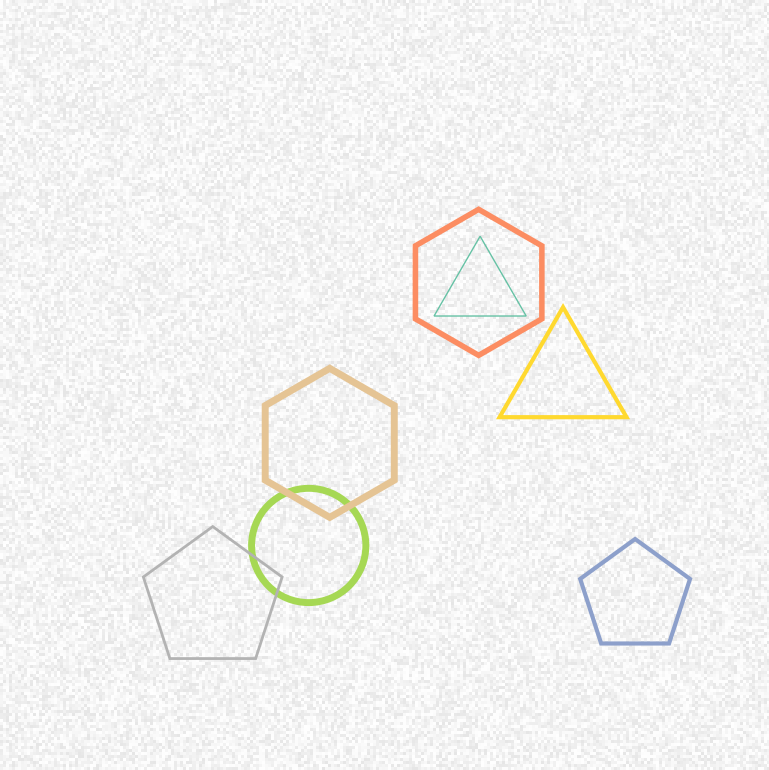[{"shape": "triangle", "thickness": 0.5, "radius": 0.35, "center": [0.624, 0.624]}, {"shape": "hexagon", "thickness": 2, "radius": 0.47, "center": [0.622, 0.633]}, {"shape": "pentagon", "thickness": 1.5, "radius": 0.37, "center": [0.825, 0.225]}, {"shape": "circle", "thickness": 2.5, "radius": 0.37, "center": [0.401, 0.292]}, {"shape": "triangle", "thickness": 1.5, "radius": 0.48, "center": [0.731, 0.506]}, {"shape": "hexagon", "thickness": 2.5, "radius": 0.48, "center": [0.428, 0.425]}, {"shape": "pentagon", "thickness": 1, "radius": 0.47, "center": [0.276, 0.221]}]